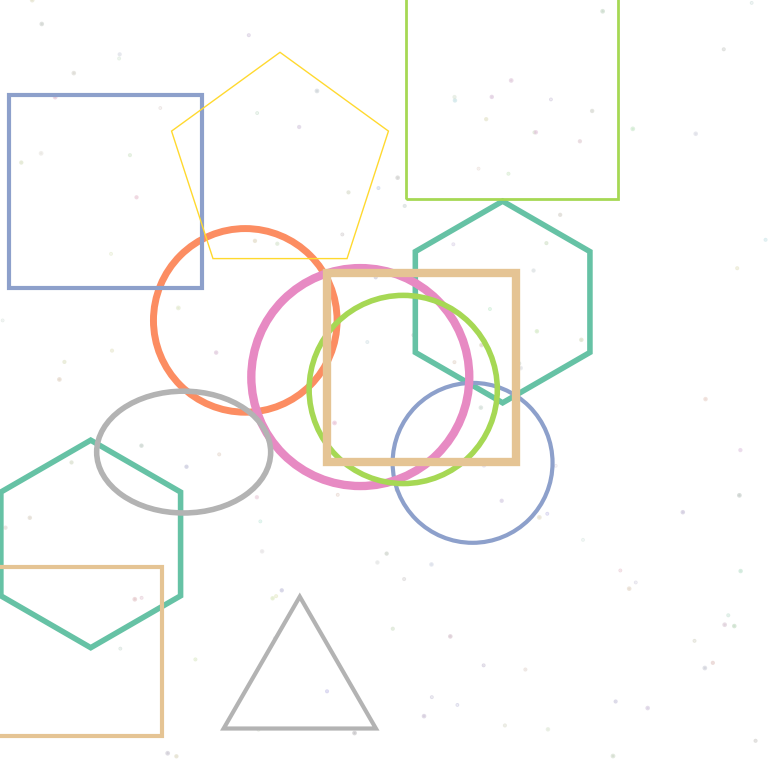[{"shape": "hexagon", "thickness": 2, "radius": 0.67, "center": [0.118, 0.294]}, {"shape": "hexagon", "thickness": 2, "radius": 0.65, "center": [0.653, 0.608]}, {"shape": "circle", "thickness": 2.5, "radius": 0.6, "center": [0.319, 0.584]}, {"shape": "square", "thickness": 1.5, "radius": 0.63, "center": [0.137, 0.752]}, {"shape": "circle", "thickness": 1.5, "radius": 0.52, "center": [0.614, 0.399]}, {"shape": "circle", "thickness": 3, "radius": 0.71, "center": [0.468, 0.51]}, {"shape": "square", "thickness": 1, "radius": 0.69, "center": [0.665, 0.88]}, {"shape": "circle", "thickness": 2, "radius": 0.61, "center": [0.524, 0.494]}, {"shape": "pentagon", "thickness": 0.5, "radius": 0.74, "center": [0.364, 0.784]}, {"shape": "square", "thickness": 1.5, "radius": 0.55, "center": [0.101, 0.154]}, {"shape": "square", "thickness": 3, "radius": 0.61, "center": [0.548, 0.523]}, {"shape": "oval", "thickness": 2, "radius": 0.56, "center": [0.239, 0.413]}, {"shape": "triangle", "thickness": 1.5, "radius": 0.57, "center": [0.389, 0.111]}]